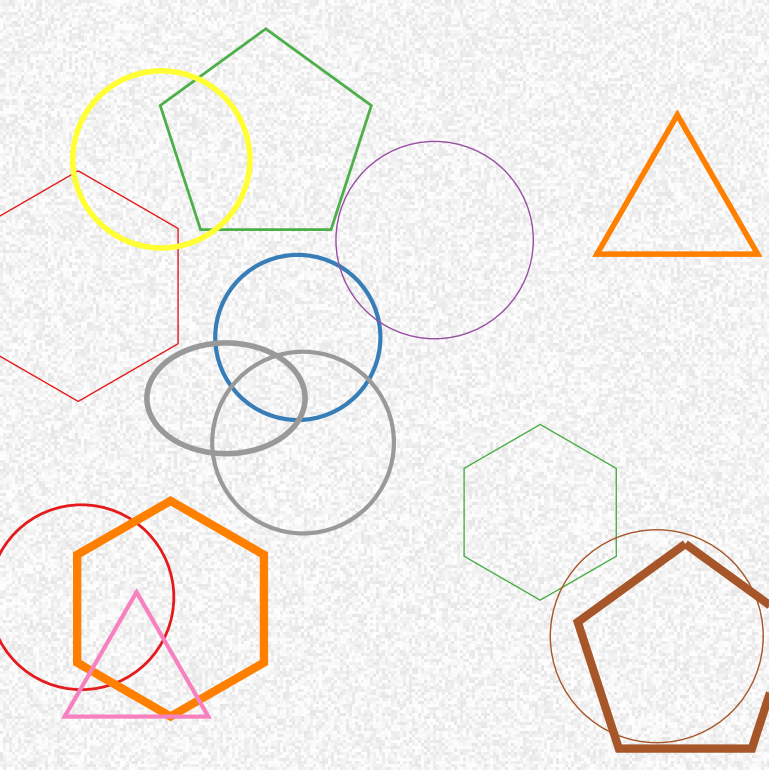[{"shape": "circle", "thickness": 1, "radius": 0.6, "center": [0.106, 0.224]}, {"shape": "hexagon", "thickness": 0.5, "radius": 0.75, "center": [0.102, 0.628]}, {"shape": "circle", "thickness": 1.5, "radius": 0.54, "center": [0.387, 0.562]}, {"shape": "hexagon", "thickness": 0.5, "radius": 0.57, "center": [0.702, 0.335]}, {"shape": "pentagon", "thickness": 1, "radius": 0.72, "center": [0.345, 0.818]}, {"shape": "circle", "thickness": 0.5, "radius": 0.64, "center": [0.564, 0.688]}, {"shape": "hexagon", "thickness": 3, "radius": 0.7, "center": [0.221, 0.21]}, {"shape": "triangle", "thickness": 2, "radius": 0.6, "center": [0.88, 0.73]}, {"shape": "circle", "thickness": 2, "radius": 0.58, "center": [0.209, 0.793]}, {"shape": "pentagon", "thickness": 3, "radius": 0.73, "center": [0.89, 0.147]}, {"shape": "circle", "thickness": 0.5, "radius": 0.69, "center": [0.853, 0.174]}, {"shape": "triangle", "thickness": 1.5, "radius": 0.54, "center": [0.177, 0.123]}, {"shape": "oval", "thickness": 2, "radius": 0.51, "center": [0.294, 0.483]}, {"shape": "circle", "thickness": 1.5, "radius": 0.59, "center": [0.394, 0.425]}]